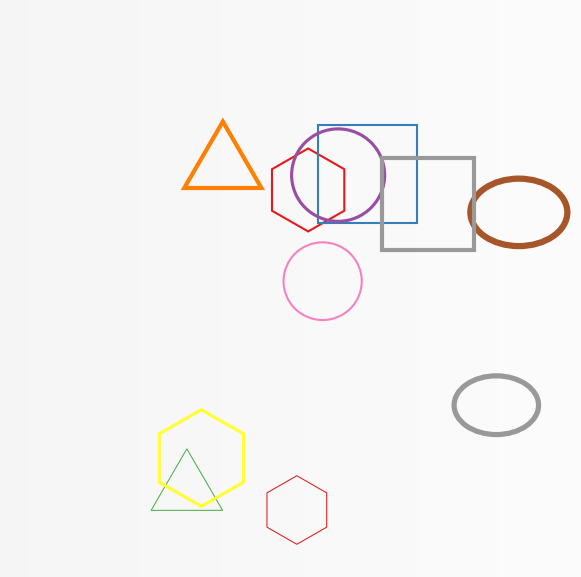[{"shape": "hexagon", "thickness": 0.5, "radius": 0.3, "center": [0.511, 0.116]}, {"shape": "hexagon", "thickness": 1, "radius": 0.36, "center": [0.53, 0.67]}, {"shape": "square", "thickness": 1, "radius": 0.42, "center": [0.632, 0.698]}, {"shape": "triangle", "thickness": 0.5, "radius": 0.36, "center": [0.321, 0.151]}, {"shape": "circle", "thickness": 1.5, "radius": 0.4, "center": [0.582, 0.696]}, {"shape": "triangle", "thickness": 2, "radius": 0.38, "center": [0.383, 0.712]}, {"shape": "hexagon", "thickness": 1.5, "radius": 0.42, "center": [0.346, 0.206]}, {"shape": "oval", "thickness": 3, "radius": 0.42, "center": [0.893, 0.631]}, {"shape": "circle", "thickness": 1, "radius": 0.34, "center": [0.555, 0.512]}, {"shape": "oval", "thickness": 2.5, "radius": 0.36, "center": [0.854, 0.297]}, {"shape": "square", "thickness": 2, "radius": 0.4, "center": [0.736, 0.646]}]